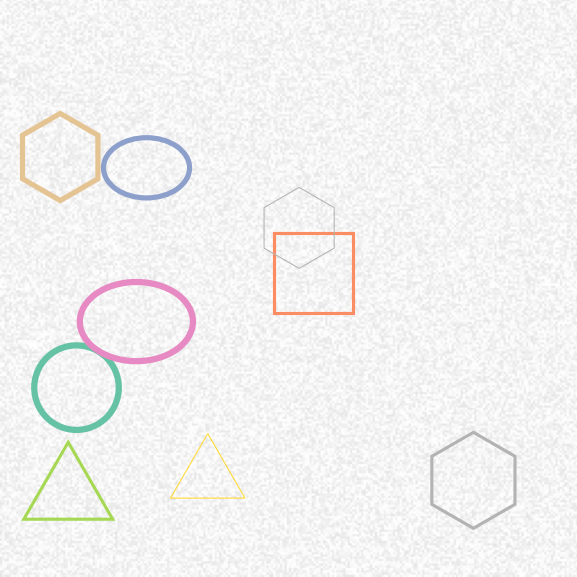[{"shape": "circle", "thickness": 3, "radius": 0.37, "center": [0.133, 0.328]}, {"shape": "square", "thickness": 1.5, "radius": 0.34, "center": [0.542, 0.527]}, {"shape": "oval", "thickness": 2.5, "radius": 0.37, "center": [0.254, 0.709]}, {"shape": "oval", "thickness": 3, "radius": 0.49, "center": [0.236, 0.442]}, {"shape": "triangle", "thickness": 1.5, "radius": 0.44, "center": [0.118, 0.144]}, {"shape": "triangle", "thickness": 0.5, "radius": 0.37, "center": [0.36, 0.174]}, {"shape": "hexagon", "thickness": 2.5, "radius": 0.38, "center": [0.104, 0.727]}, {"shape": "hexagon", "thickness": 1.5, "radius": 0.42, "center": [0.82, 0.167]}, {"shape": "hexagon", "thickness": 0.5, "radius": 0.35, "center": [0.518, 0.604]}]